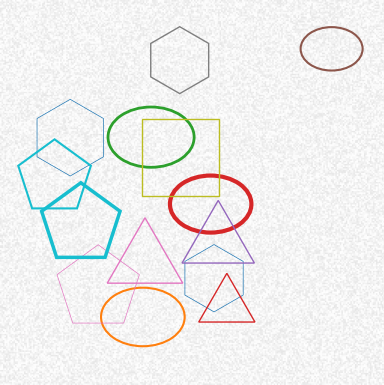[{"shape": "hexagon", "thickness": 0.5, "radius": 0.5, "center": [0.182, 0.642]}, {"shape": "hexagon", "thickness": 0.5, "radius": 0.44, "center": [0.556, 0.277]}, {"shape": "oval", "thickness": 1.5, "radius": 0.54, "center": [0.371, 0.177]}, {"shape": "oval", "thickness": 2, "radius": 0.56, "center": [0.392, 0.644]}, {"shape": "triangle", "thickness": 1, "radius": 0.42, "center": [0.589, 0.206]}, {"shape": "oval", "thickness": 3, "radius": 0.53, "center": [0.547, 0.47]}, {"shape": "triangle", "thickness": 1, "radius": 0.54, "center": [0.567, 0.371]}, {"shape": "oval", "thickness": 1.5, "radius": 0.4, "center": [0.861, 0.873]}, {"shape": "pentagon", "thickness": 0.5, "radius": 0.56, "center": [0.255, 0.252]}, {"shape": "triangle", "thickness": 1, "radius": 0.57, "center": [0.377, 0.321]}, {"shape": "hexagon", "thickness": 1, "radius": 0.43, "center": [0.467, 0.844]}, {"shape": "square", "thickness": 1, "radius": 0.5, "center": [0.47, 0.591]}, {"shape": "pentagon", "thickness": 2.5, "radius": 0.54, "center": [0.21, 0.418]}, {"shape": "pentagon", "thickness": 1.5, "radius": 0.5, "center": [0.142, 0.539]}]